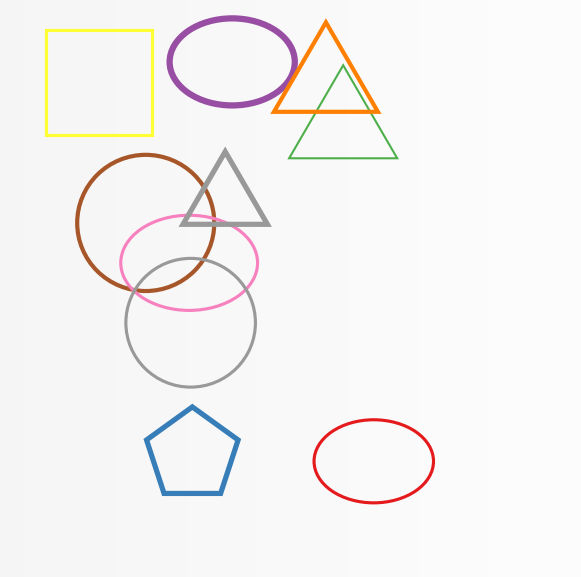[{"shape": "oval", "thickness": 1.5, "radius": 0.51, "center": [0.643, 0.2]}, {"shape": "pentagon", "thickness": 2.5, "radius": 0.41, "center": [0.331, 0.212]}, {"shape": "triangle", "thickness": 1, "radius": 0.54, "center": [0.59, 0.779]}, {"shape": "oval", "thickness": 3, "radius": 0.54, "center": [0.4, 0.892]}, {"shape": "triangle", "thickness": 2, "radius": 0.52, "center": [0.561, 0.857]}, {"shape": "square", "thickness": 1.5, "radius": 0.45, "center": [0.17, 0.856]}, {"shape": "circle", "thickness": 2, "radius": 0.59, "center": [0.251, 0.613]}, {"shape": "oval", "thickness": 1.5, "radius": 0.59, "center": [0.325, 0.544]}, {"shape": "triangle", "thickness": 2.5, "radius": 0.42, "center": [0.387, 0.653]}, {"shape": "circle", "thickness": 1.5, "radius": 0.56, "center": [0.328, 0.44]}]